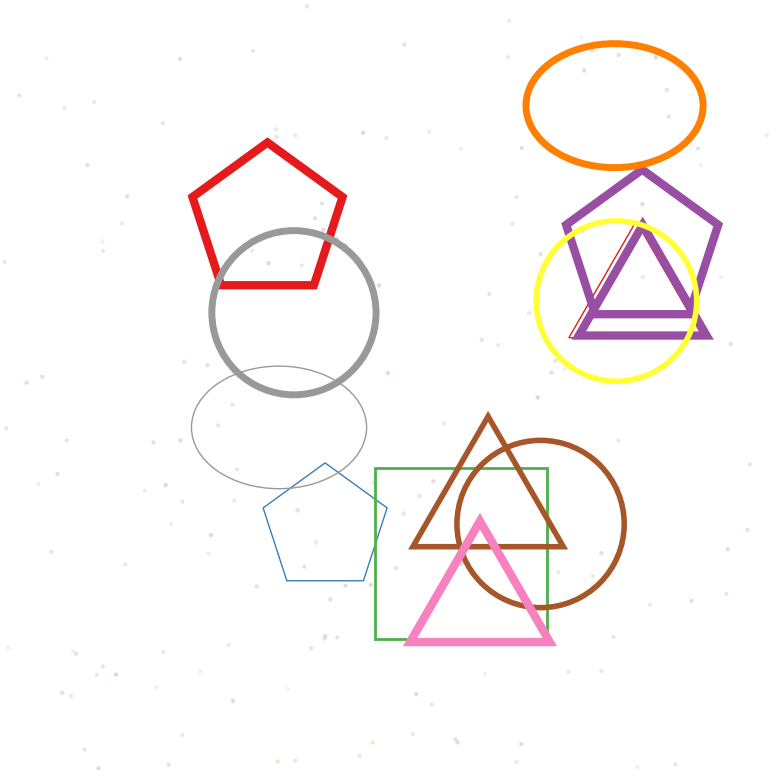[{"shape": "triangle", "thickness": 0.5, "radius": 0.5, "center": [0.826, 0.612]}, {"shape": "pentagon", "thickness": 3, "radius": 0.51, "center": [0.347, 0.712]}, {"shape": "pentagon", "thickness": 0.5, "radius": 0.42, "center": [0.422, 0.314]}, {"shape": "square", "thickness": 1, "radius": 0.56, "center": [0.599, 0.281]}, {"shape": "pentagon", "thickness": 3, "radius": 0.52, "center": [0.834, 0.676]}, {"shape": "triangle", "thickness": 3, "radius": 0.48, "center": [0.835, 0.612]}, {"shape": "oval", "thickness": 2.5, "radius": 0.58, "center": [0.798, 0.863]}, {"shape": "circle", "thickness": 2, "radius": 0.52, "center": [0.801, 0.609]}, {"shape": "circle", "thickness": 2, "radius": 0.54, "center": [0.702, 0.319]}, {"shape": "triangle", "thickness": 2, "radius": 0.56, "center": [0.634, 0.346]}, {"shape": "triangle", "thickness": 3, "radius": 0.52, "center": [0.623, 0.219]}, {"shape": "circle", "thickness": 2.5, "radius": 0.53, "center": [0.382, 0.594]}, {"shape": "oval", "thickness": 0.5, "radius": 0.57, "center": [0.362, 0.445]}]